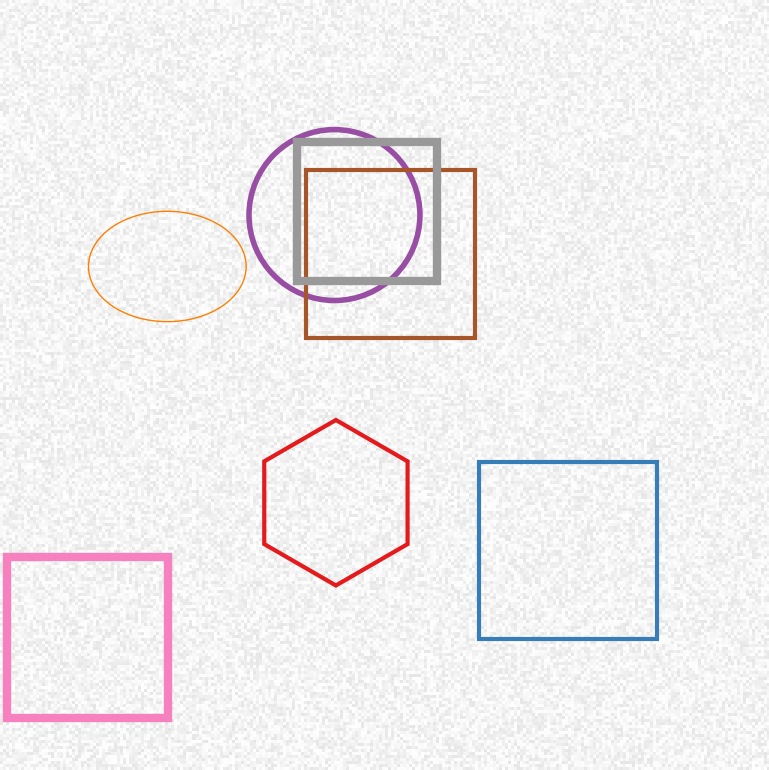[{"shape": "hexagon", "thickness": 1.5, "radius": 0.54, "center": [0.436, 0.347]}, {"shape": "square", "thickness": 1.5, "radius": 0.58, "center": [0.737, 0.285]}, {"shape": "circle", "thickness": 2, "radius": 0.55, "center": [0.434, 0.721]}, {"shape": "oval", "thickness": 0.5, "radius": 0.51, "center": [0.217, 0.654]}, {"shape": "square", "thickness": 1.5, "radius": 0.55, "center": [0.507, 0.67]}, {"shape": "square", "thickness": 3, "radius": 0.52, "center": [0.114, 0.172]}, {"shape": "square", "thickness": 3, "radius": 0.45, "center": [0.477, 0.725]}]